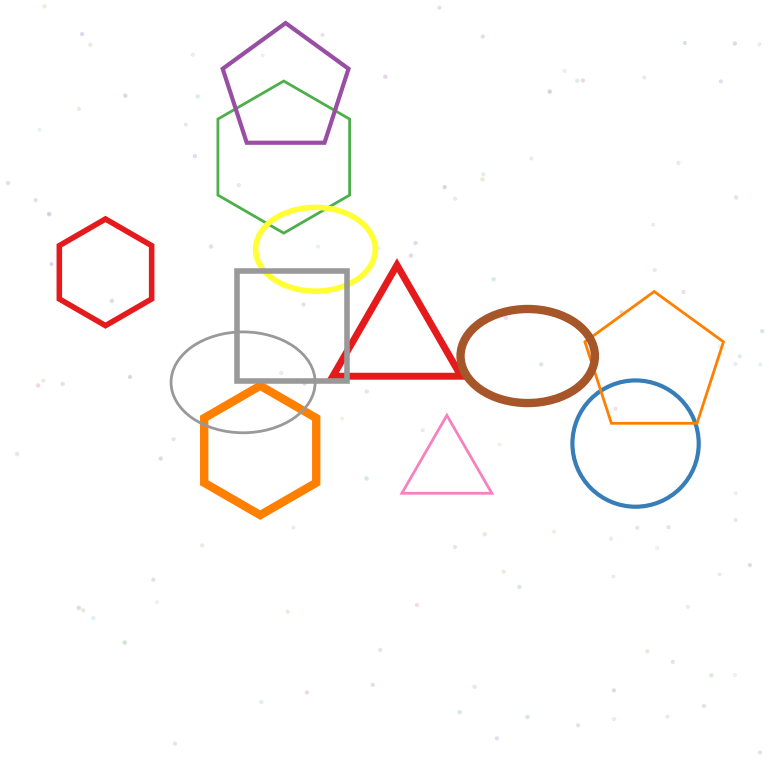[{"shape": "triangle", "thickness": 2.5, "radius": 0.48, "center": [0.516, 0.559]}, {"shape": "hexagon", "thickness": 2, "radius": 0.35, "center": [0.137, 0.646]}, {"shape": "circle", "thickness": 1.5, "radius": 0.41, "center": [0.825, 0.424]}, {"shape": "hexagon", "thickness": 1, "radius": 0.49, "center": [0.369, 0.796]}, {"shape": "pentagon", "thickness": 1.5, "radius": 0.43, "center": [0.371, 0.884]}, {"shape": "pentagon", "thickness": 1, "radius": 0.47, "center": [0.85, 0.527]}, {"shape": "hexagon", "thickness": 3, "radius": 0.42, "center": [0.338, 0.415]}, {"shape": "oval", "thickness": 2, "radius": 0.39, "center": [0.41, 0.676]}, {"shape": "oval", "thickness": 3, "radius": 0.44, "center": [0.685, 0.538]}, {"shape": "triangle", "thickness": 1, "radius": 0.34, "center": [0.58, 0.393]}, {"shape": "oval", "thickness": 1, "radius": 0.47, "center": [0.316, 0.503]}, {"shape": "square", "thickness": 2, "radius": 0.36, "center": [0.379, 0.576]}]